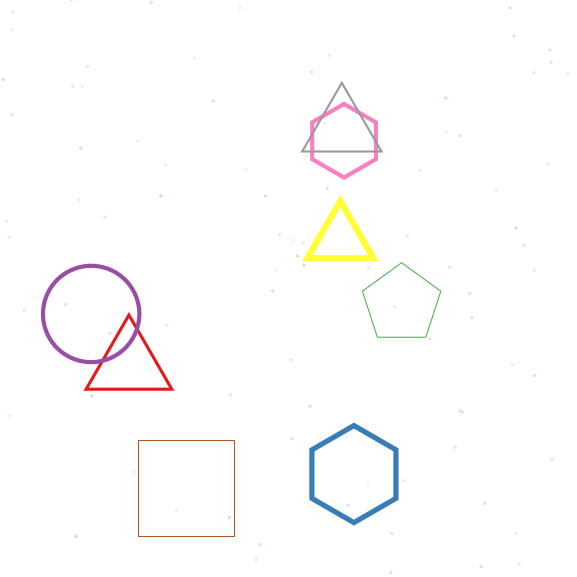[{"shape": "triangle", "thickness": 1.5, "radius": 0.43, "center": [0.223, 0.368]}, {"shape": "hexagon", "thickness": 2.5, "radius": 0.42, "center": [0.613, 0.178]}, {"shape": "pentagon", "thickness": 0.5, "radius": 0.36, "center": [0.695, 0.473]}, {"shape": "circle", "thickness": 2, "radius": 0.42, "center": [0.158, 0.455]}, {"shape": "triangle", "thickness": 3, "radius": 0.33, "center": [0.589, 0.585]}, {"shape": "square", "thickness": 0.5, "radius": 0.41, "center": [0.322, 0.154]}, {"shape": "hexagon", "thickness": 2, "radius": 0.32, "center": [0.596, 0.755]}, {"shape": "triangle", "thickness": 1, "radius": 0.4, "center": [0.592, 0.776]}]